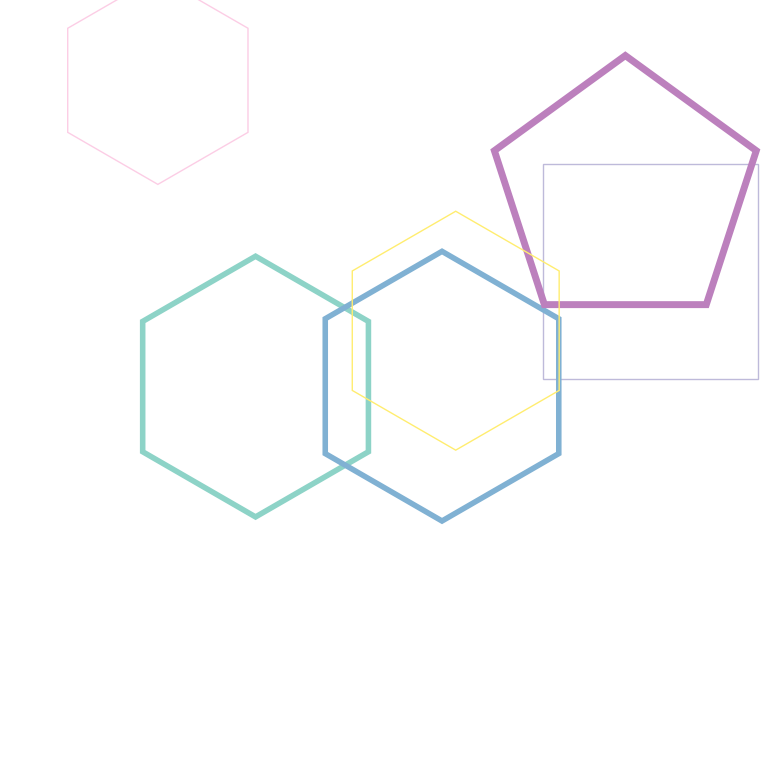[{"shape": "hexagon", "thickness": 2, "radius": 0.85, "center": [0.332, 0.498]}, {"shape": "square", "thickness": 0.5, "radius": 0.7, "center": [0.845, 0.648]}, {"shape": "hexagon", "thickness": 2, "radius": 0.88, "center": [0.574, 0.498]}, {"shape": "hexagon", "thickness": 0.5, "radius": 0.68, "center": [0.205, 0.896]}, {"shape": "pentagon", "thickness": 2.5, "radius": 0.89, "center": [0.812, 0.749]}, {"shape": "hexagon", "thickness": 0.5, "radius": 0.78, "center": [0.592, 0.571]}]